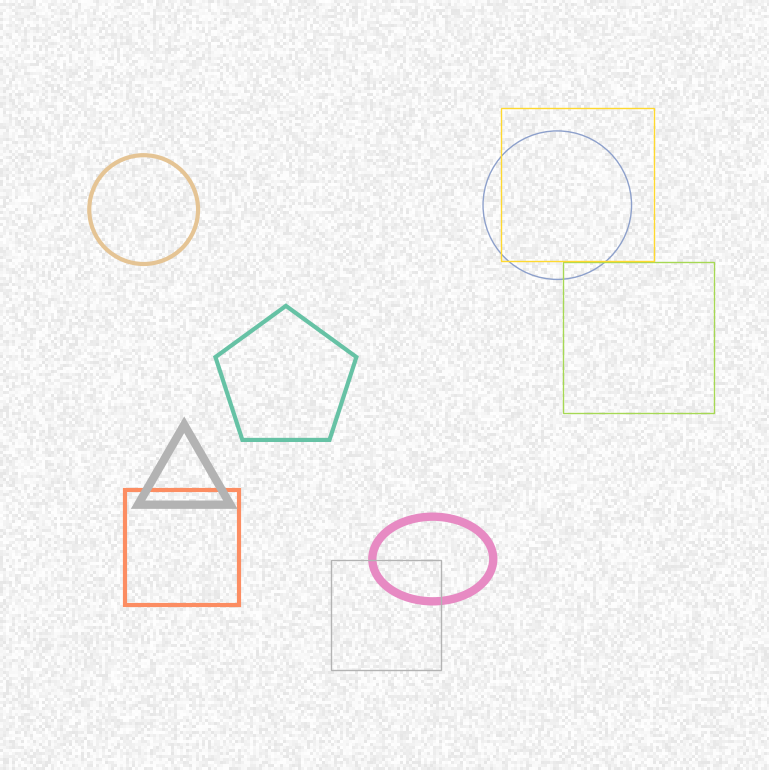[{"shape": "pentagon", "thickness": 1.5, "radius": 0.48, "center": [0.371, 0.507]}, {"shape": "square", "thickness": 1.5, "radius": 0.37, "center": [0.237, 0.289]}, {"shape": "circle", "thickness": 0.5, "radius": 0.48, "center": [0.724, 0.734]}, {"shape": "oval", "thickness": 3, "radius": 0.39, "center": [0.562, 0.274]}, {"shape": "square", "thickness": 0.5, "radius": 0.49, "center": [0.829, 0.562]}, {"shape": "square", "thickness": 0.5, "radius": 0.5, "center": [0.75, 0.76]}, {"shape": "circle", "thickness": 1.5, "radius": 0.35, "center": [0.187, 0.728]}, {"shape": "square", "thickness": 0.5, "radius": 0.36, "center": [0.501, 0.201]}, {"shape": "triangle", "thickness": 3, "radius": 0.35, "center": [0.239, 0.379]}]